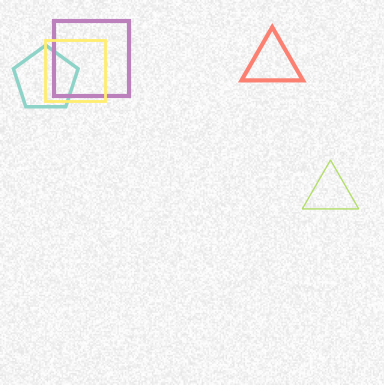[{"shape": "pentagon", "thickness": 2.5, "radius": 0.44, "center": [0.119, 0.794]}, {"shape": "triangle", "thickness": 3, "radius": 0.46, "center": [0.707, 0.837]}, {"shape": "triangle", "thickness": 1, "radius": 0.42, "center": [0.858, 0.5]}, {"shape": "square", "thickness": 3, "radius": 0.49, "center": [0.238, 0.848]}, {"shape": "square", "thickness": 2, "radius": 0.39, "center": [0.196, 0.817]}]